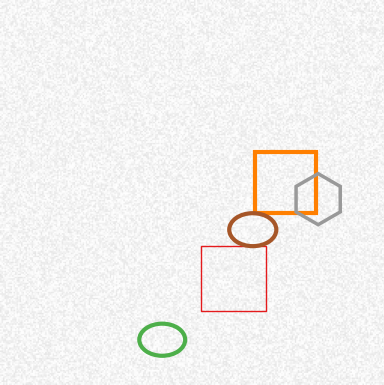[{"shape": "square", "thickness": 1, "radius": 0.42, "center": [0.607, 0.277]}, {"shape": "oval", "thickness": 3, "radius": 0.3, "center": [0.421, 0.118]}, {"shape": "square", "thickness": 3, "radius": 0.4, "center": [0.741, 0.526]}, {"shape": "oval", "thickness": 3, "radius": 0.31, "center": [0.657, 0.403]}, {"shape": "hexagon", "thickness": 2.5, "radius": 0.33, "center": [0.826, 0.483]}]